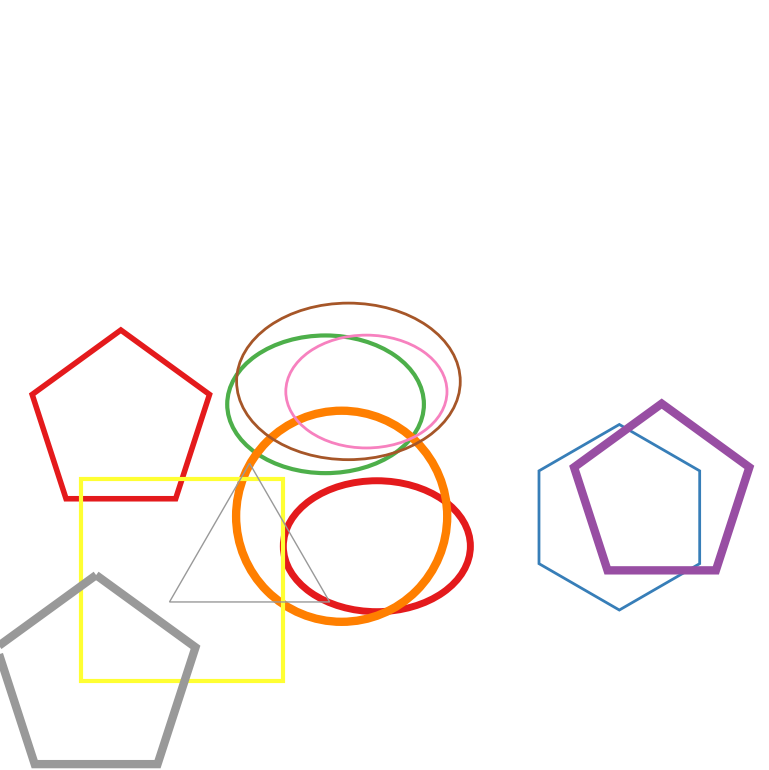[{"shape": "pentagon", "thickness": 2, "radius": 0.61, "center": [0.157, 0.45]}, {"shape": "oval", "thickness": 2.5, "radius": 0.61, "center": [0.489, 0.291]}, {"shape": "hexagon", "thickness": 1, "radius": 0.6, "center": [0.804, 0.328]}, {"shape": "oval", "thickness": 1.5, "radius": 0.64, "center": [0.423, 0.475]}, {"shape": "pentagon", "thickness": 3, "radius": 0.6, "center": [0.859, 0.356]}, {"shape": "circle", "thickness": 3, "radius": 0.69, "center": [0.444, 0.33]}, {"shape": "square", "thickness": 1.5, "radius": 0.66, "center": [0.236, 0.246]}, {"shape": "oval", "thickness": 1, "radius": 0.73, "center": [0.453, 0.505]}, {"shape": "oval", "thickness": 1, "radius": 0.52, "center": [0.476, 0.491]}, {"shape": "pentagon", "thickness": 3, "radius": 0.68, "center": [0.125, 0.117]}, {"shape": "triangle", "thickness": 0.5, "radius": 0.6, "center": [0.324, 0.278]}]